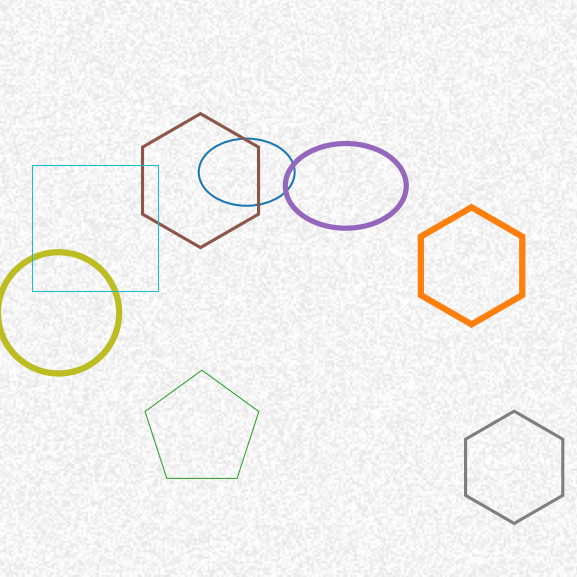[{"shape": "oval", "thickness": 1, "radius": 0.42, "center": [0.427, 0.701]}, {"shape": "hexagon", "thickness": 3, "radius": 0.51, "center": [0.817, 0.539]}, {"shape": "pentagon", "thickness": 0.5, "radius": 0.52, "center": [0.35, 0.255]}, {"shape": "oval", "thickness": 2.5, "radius": 0.52, "center": [0.599, 0.677]}, {"shape": "hexagon", "thickness": 1.5, "radius": 0.58, "center": [0.347, 0.686]}, {"shape": "hexagon", "thickness": 1.5, "radius": 0.49, "center": [0.89, 0.19]}, {"shape": "circle", "thickness": 3, "radius": 0.52, "center": [0.101, 0.457]}, {"shape": "square", "thickness": 0.5, "radius": 0.54, "center": [0.165, 0.604]}]